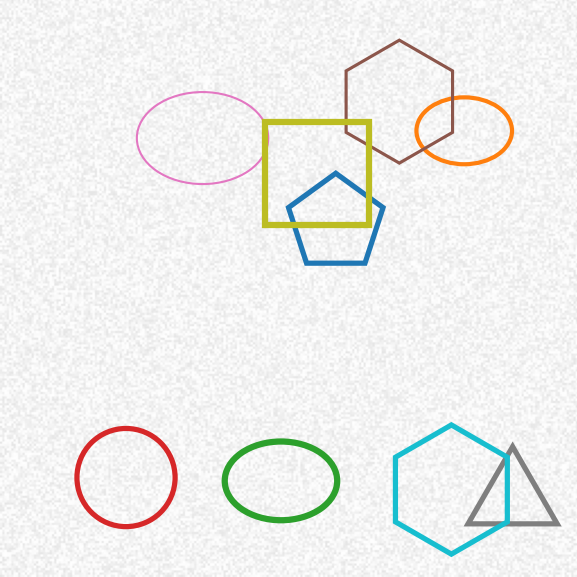[{"shape": "pentagon", "thickness": 2.5, "radius": 0.43, "center": [0.581, 0.613]}, {"shape": "oval", "thickness": 2, "radius": 0.41, "center": [0.804, 0.773]}, {"shape": "oval", "thickness": 3, "radius": 0.49, "center": [0.487, 0.166]}, {"shape": "circle", "thickness": 2.5, "radius": 0.42, "center": [0.218, 0.172]}, {"shape": "hexagon", "thickness": 1.5, "radius": 0.53, "center": [0.691, 0.823]}, {"shape": "oval", "thickness": 1, "radius": 0.57, "center": [0.351, 0.76]}, {"shape": "triangle", "thickness": 2.5, "radius": 0.45, "center": [0.888, 0.137]}, {"shape": "square", "thickness": 3, "radius": 0.45, "center": [0.549, 0.698]}, {"shape": "hexagon", "thickness": 2.5, "radius": 0.56, "center": [0.782, 0.151]}]